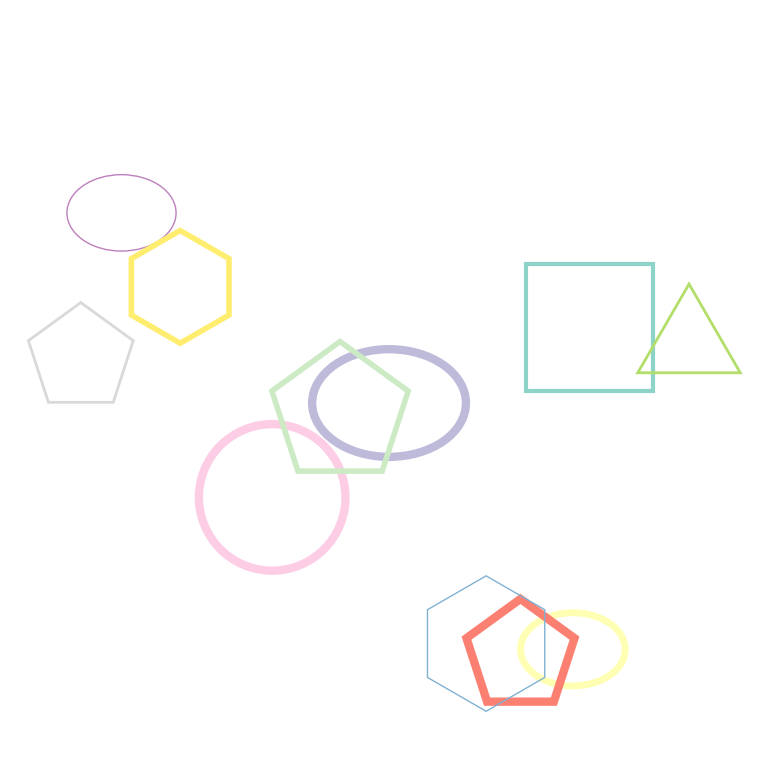[{"shape": "square", "thickness": 1.5, "radius": 0.41, "center": [0.766, 0.575]}, {"shape": "oval", "thickness": 2.5, "radius": 0.34, "center": [0.744, 0.157]}, {"shape": "oval", "thickness": 3, "radius": 0.5, "center": [0.505, 0.477]}, {"shape": "pentagon", "thickness": 3, "radius": 0.37, "center": [0.676, 0.148]}, {"shape": "hexagon", "thickness": 0.5, "radius": 0.44, "center": [0.631, 0.164]}, {"shape": "triangle", "thickness": 1, "radius": 0.38, "center": [0.895, 0.554]}, {"shape": "circle", "thickness": 3, "radius": 0.48, "center": [0.353, 0.354]}, {"shape": "pentagon", "thickness": 1, "radius": 0.36, "center": [0.105, 0.535]}, {"shape": "oval", "thickness": 0.5, "radius": 0.35, "center": [0.158, 0.724]}, {"shape": "pentagon", "thickness": 2, "radius": 0.47, "center": [0.442, 0.463]}, {"shape": "hexagon", "thickness": 2, "radius": 0.37, "center": [0.234, 0.627]}]